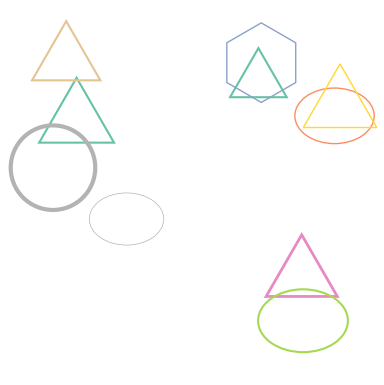[{"shape": "triangle", "thickness": 1.5, "radius": 0.42, "center": [0.671, 0.79]}, {"shape": "triangle", "thickness": 1.5, "radius": 0.56, "center": [0.199, 0.686]}, {"shape": "oval", "thickness": 1, "radius": 0.52, "center": [0.869, 0.699]}, {"shape": "hexagon", "thickness": 1, "radius": 0.52, "center": [0.679, 0.837]}, {"shape": "triangle", "thickness": 2, "radius": 0.53, "center": [0.784, 0.283]}, {"shape": "oval", "thickness": 1.5, "radius": 0.58, "center": [0.787, 0.167]}, {"shape": "triangle", "thickness": 1, "radius": 0.55, "center": [0.883, 0.724]}, {"shape": "triangle", "thickness": 1.5, "radius": 0.51, "center": [0.172, 0.843]}, {"shape": "oval", "thickness": 0.5, "radius": 0.48, "center": [0.329, 0.431]}, {"shape": "circle", "thickness": 3, "radius": 0.55, "center": [0.138, 0.564]}]